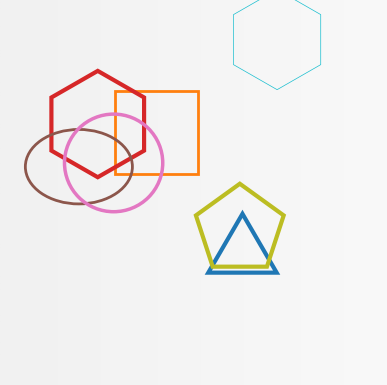[{"shape": "triangle", "thickness": 3, "radius": 0.51, "center": [0.626, 0.343]}, {"shape": "square", "thickness": 2, "radius": 0.54, "center": [0.403, 0.656]}, {"shape": "hexagon", "thickness": 3, "radius": 0.69, "center": [0.252, 0.678]}, {"shape": "oval", "thickness": 2, "radius": 0.69, "center": [0.204, 0.567]}, {"shape": "circle", "thickness": 2.5, "radius": 0.63, "center": [0.293, 0.577]}, {"shape": "pentagon", "thickness": 3, "radius": 0.6, "center": [0.619, 0.404]}, {"shape": "hexagon", "thickness": 0.5, "radius": 0.65, "center": [0.715, 0.897]}]